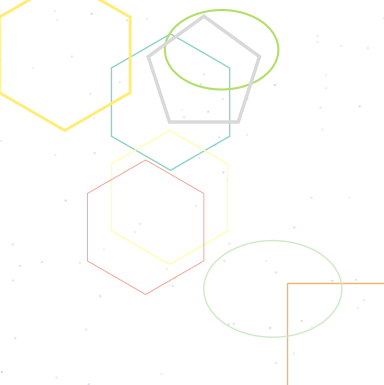[{"shape": "hexagon", "thickness": 1, "radius": 0.89, "center": [0.443, 0.735]}, {"shape": "hexagon", "thickness": 1, "radius": 0.87, "center": [0.44, 0.487]}, {"shape": "hexagon", "thickness": 0.5, "radius": 0.87, "center": [0.378, 0.41]}, {"shape": "square", "thickness": 1, "radius": 0.69, "center": [0.883, 0.127]}, {"shape": "oval", "thickness": 1.5, "radius": 0.74, "center": [0.576, 0.871]}, {"shape": "pentagon", "thickness": 2.5, "radius": 0.76, "center": [0.53, 0.806]}, {"shape": "oval", "thickness": 1, "radius": 0.9, "center": [0.708, 0.25]}, {"shape": "hexagon", "thickness": 2, "radius": 0.98, "center": [0.168, 0.857]}]